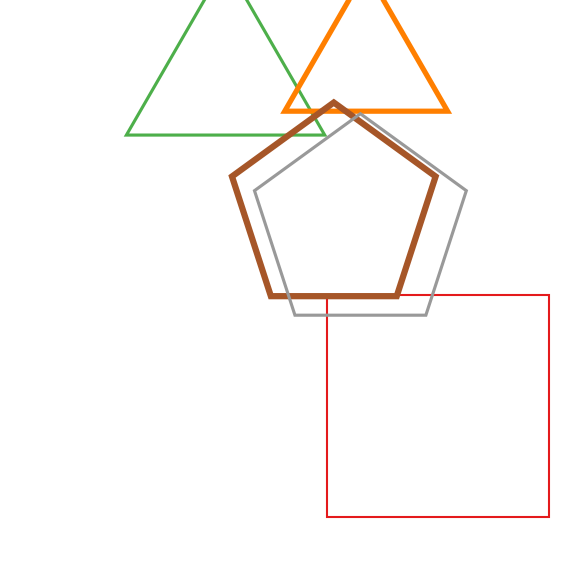[{"shape": "square", "thickness": 1, "radius": 0.96, "center": [0.759, 0.297]}, {"shape": "triangle", "thickness": 1.5, "radius": 0.99, "center": [0.391, 0.864]}, {"shape": "triangle", "thickness": 2.5, "radius": 0.81, "center": [0.634, 0.888]}, {"shape": "pentagon", "thickness": 3, "radius": 0.93, "center": [0.578, 0.636]}, {"shape": "pentagon", "thickness": 1.5, "radius": 0.96, "center": [0.624, 0.609]}]